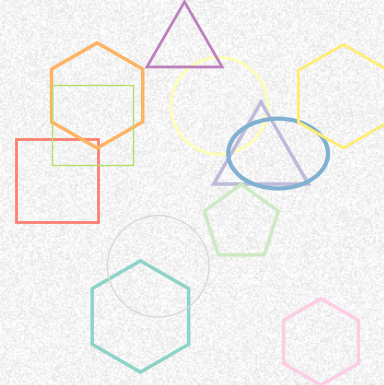[{"shape": "hexagon", "thickness": 2.5, "radius": 0.72, "center": [0.365, 0.178]}, {"shape": "circle", "thickness": 2, "radius": 0.63, "center": [0.57, 0.725]}, {"shape": "triangle", "thickness": 2.5, "radius": 0.71, "center": [0.678, 0.593]}, {"shape": "square", "thickness": 2, "radius": 0.54, "center": [0.149, 0.531]}, {"shape": "oval", "thickness": 3, "radius": 0.65, "center": [0.722, 0.601]}, {"shape": "hexagon", "thickness": 2.5, "radius": 0.68, "center": [0.252, 0.752]}, {"shape": "square", "thickness": 1, "radius": 0.52, "center": [0.241, 0.675]}, {"shape": "hexagon", "thickness": 2.5, "radius": 0.56, "center": [0.834, 0.112]}, {"shape": "circle", "thickness": 1, "radius": 0.66, "center": [0.411, 0.308]}, {"shape": "triangle", "thickness": 2, "radius": 0.56, "center": [0.479, 0.882]}, {"shape": "pentagon", "thickness": 2.5, "radius": 0.51, "center": [0.627, 0.42]}, {"shape": "hexagon", "thickness": 2, "radius": 0.67, "center": [0.892, 0.75]}]